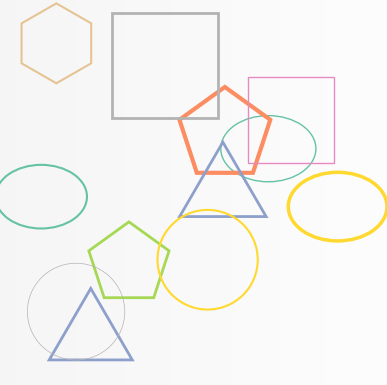[{"shape": "oval", "thickness": 1, "radius": 0.61, "center": [0.693, 0.614]}, {"shape": "oval", "thickness": 1.5, "radius": 0.59, "center": [0.106, 0.489]}, {"shape": "pentagon", "thickness": 3, "radius": 0.62, "center": [0.58, 0.651]}, {"shape": "triangle", "thickness": 2, "radius": 0.64, "center": [0.575, 0.502]}, {"shape": "triangle", "thickness": 2, "radius": 0.62, "center": [0.234, 0.127]}, {"shape": "square", "thickness": 1, "radius": 0.56, "center": [0.751, 0.689]}, {"shape": "pentagon", "thickness": 2, "radius": 0.54, "center": [0.333, 0.315]}, {"shape": "oval", "thickness": 2.5, "radius": 0.64, "center": [0.871, 0.463]}, {"shape": "circle", "thickness": 1.5, "radius": 0.65, "center": [0.536, 0.325]}, {"shape": "hexagon", "thickness": 1.5, "radius": 0.52, "center": [0.145, 0.887]}, {"shape": "square", "thickness": 2, "radius": 0.68, "center": [0.427, 0.829]}, {"shape": "circle", "thickness": 0.5, "radius": 0.63, "center": [0.196, 0.191]}]